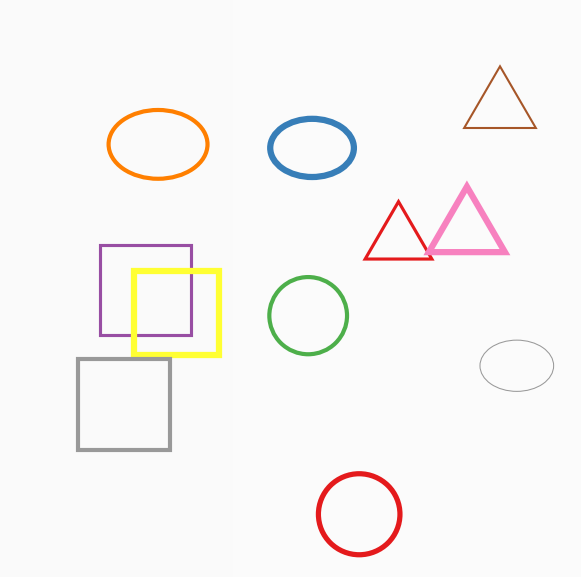[{"shape": "triangle", "thickness": 1.5, "radius": 0.33, "center": [0.686, 0.584]}, {"shape": "circle", "thickness": 2.5, "radius": 0.35, "center": [0.618, 0.109]}, {"shape": "oval", "thickness": 3, "radius": 0.36, "center": [0.537, 0.743]}, {"shape": "circle", "thickness": 2, "radius": 0.33, "center": [0.53, 0.453]}, {"shape": "square", "thickness": 1.5, "radius": 0.39, "center": [0.251, 0.497]}, {"shape": "oval", "thickness": 2, "radius": 0.43, "center": [0.272, 0.749]}, {"shape": "square", "thickness": 3, "radius": 0.36, "center": [0.303, 0.457]}, {"shape": "triangle", "thickness": 1, "radius": 0.36, "center": [0.86, 0.813]}, {"shape": "triangle", "thickness": 3, "radius": 0.38, "center": [0.803, 0.6]}, {"shape": "oval", "thickness": 0.5, "radius": 0.32, "center": [0.889, 0.366]}, {"shape": "square", "thickness": 2, "radius": 0.4, "center": [0.213, 0.299]}]